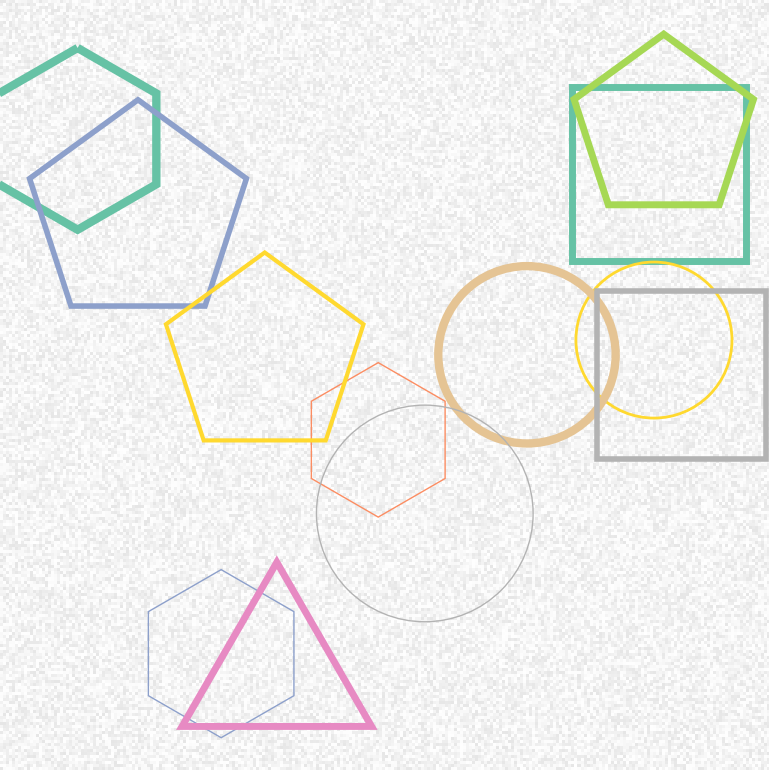[{"shape": "hexagon", "thickness": 3, "radius": 0.59, "center": [0.101, 0.82]}, {"shape": "square", "thickness": 2.5, "radius": 0.57, "center": [0.856, 0.774]}, {"shape": "hexagon", "thickness": 0.5, "radius": 0.5, "center": [0.491, 0.429]}, {"shape": "pentagon", "thickness": 2, "radius": 0.74, "center": [0.179, 0.722]}, {"shape": "hexagon", "thickness": 0.5, "radius": 0.55, "center": [0.287, 0.151]}, {"shape": "triangle", "thickness": 2.5, "radius": 0.71, "center": [0.36, 0.128]}, {"shape": "pentagon", "thickness": 2.5, "radius": 0.61, "center": [0.862, 0.833]}, {"shape": "pentagon", "thickness": 1.5, "radius": 0.67, "center": [0.344, 0.537]}, {"shape": "circle", "thickness": 1, "radius": 0.51, "center": [0.849, 0.558]}, {"shape": "circle", "thickness": 3, "radius": 0.58, "center": [0.684, 0.539]}, {"shape": "square", "thickness": 2, "radius": 0.55, "center": [0.885, 0.513]}, {"shape": "circle", "thickness": 0.5, "radius": 0.7, "center": [0.552, 0.333]}]